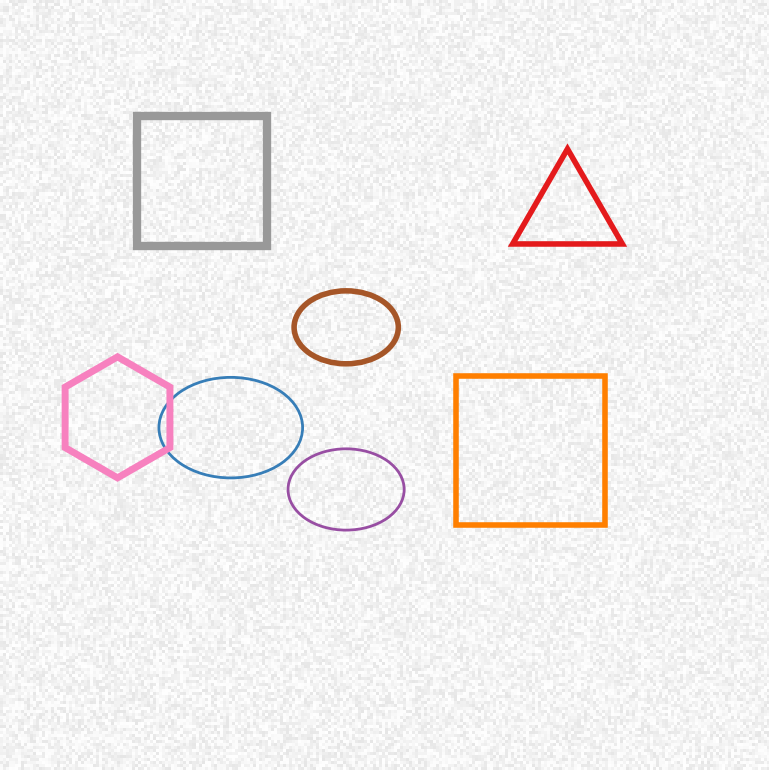[{"shape": "triangle", "thickness": 2, "radius": 0.41, "center": [0.737, 0.724]}, {"shape": "oval", "thickness": 1, "radius": 0.47, "center": [0.3, 0.445]}, {"shape": "oval", "thickness": 1, "radius": 0.38, "center": [0.449, 0.364]}, {"shape": "square", "thickness": 2, "radius": 0.48, "center": [0.689, 0.415]}, {"shape": "oval", "thickness": 2, "radius": 0.34, "center": [0.45, 0.575]}, {"shape": "hexagon", "thickness": 2.5, "radius": 0.39, "center": [0.153, 0.458]}, {"shape": "square", "thickness": 3, "radius": 0.42, "center": [0.262, 0.765]}]